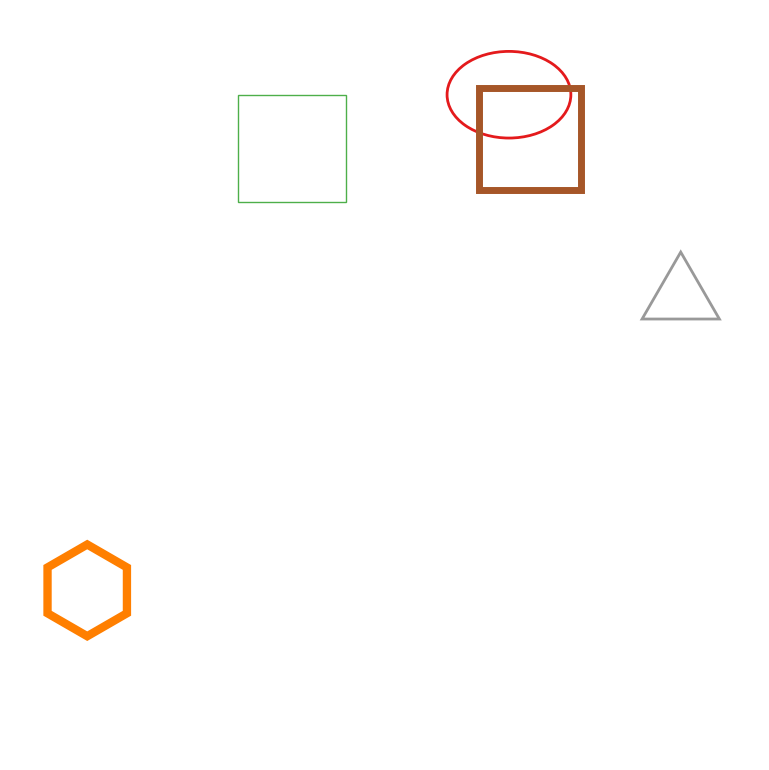[{"shape": "oval", "thickness": 1, "radius": 0.4, "center": [0.661, 0.877]}, {"shape": "square", "thickness": 0.5, "radius": 0.35, "center": [0.379, 0.807]}, {"shape": "hexagon", "thickness": 3, "radius": 0.3, "center": [0.113, 0.233]}, {"shape": "square", "thickness": 2.5, "radius": 0.33, "center": [0.688, 0.82]}, {"shape": "triangle", "thickness": 1, "radius": 0.29, "center": [0.884, 0.615]}]